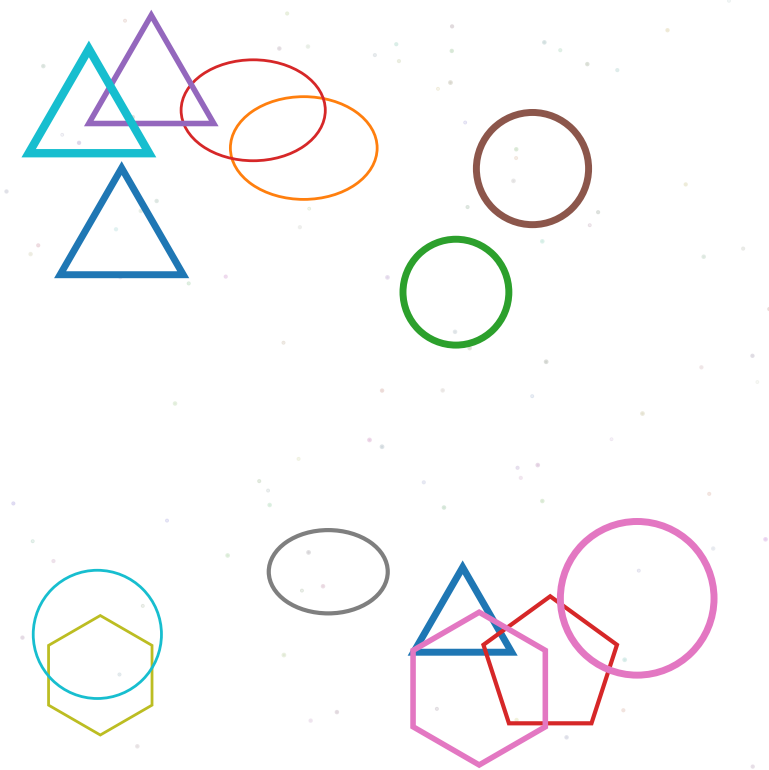[{"shape": "triangle", "thickness": 2.5, "radius": 0.46, "center": [0.158, 0.689]}, {"shape": "triangle", "thickness": 2.5, "radius": 0.37, "center": [0.601, 0.19]}, {"shape": "oval", "thickness": 1, "radius": 0.48, "center": [0.395, 0.808]}, {"shape": "circle", "thickness": 2.5, "radius": 0.34, "center": [0.592, 0.621]}, {"shape": "oval", "thickness": 1, "radius": 0.47, "center": [0.329, 0.857]}, {"shape": "pentagon", "thickness": 1.5, "radius": 0.46, "center": [0.715, 0.134]}, {"shape": "triangle", "thickness": 2, "radius": 0.47, "center": [0.196, 0.886]}, {"shape": "circle", "thickness": 2.5, "radius": 0.36, "center": [0.692, 0.781]}, {"shape": "circle", "thickness": 2.5, "radius": 0.5, "center": [0.828, 0.223]}, {"shape": "hexagon", "thickness": 2, "radius": 0.5, "center": [0.622, 0.106]}, {"shape": "oval", "thickness": 1.5, "radius": 0.39, "center": [0.426, 0.257]}, {"shape": "hexagon", "thickness": 1, "radius": 0.39, "center": [0.13, 0.123]}, {"shape": "triangle", "thickness": 3, "radius": 0.45, "center": [0.115, 0.846]}, {"shape": "circle", "thickness": 1, "radius": 0.42, "center": [0.126, 0.176]}]